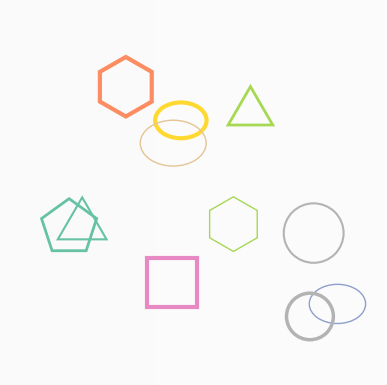[{"shape": "pentagon", "thickness": 2, "radius": 0.37, "center": [0.178, 0.409]}, {"shape": "triangle", "thickness": 1.5, "radius": 0.36, "center": [0.212, 0.415]}, {"shape": "hexagon", "thickness": 3, "radius": 0.39, "center": [0.325, 0.775]}, {"shape": "oval", "thickness": 1, "radius": 0.36, "center": [0.871, 0.211]}, {"shape": "square", "thickness": 3, "radius": 0.32, "center": [0.444, 0.266]}, {"shape": "triangle", "thickness": 2, "radius": 0.33, "center": [0.646, 0.709]}, {"shape": "hexagon", "thickness": 1, "radius": 0.35, "center": [0.602, 0.418]}, {"shape": "oval", "thickness": 3, "radius": 0.33, "center": [0.467, 0.687]}, {"shape": "oval", "thickness": 1, "radius": 0.43, "center": [0.447, 0.628]}, {"shape": "circle", "thickness": 1.5, "radius": 0.39, "center": [0.809, 0.395]}, {"shape": "circle", "thickness": 2.5, "radius": 0.3, "center": [0.8, 0.178]}]